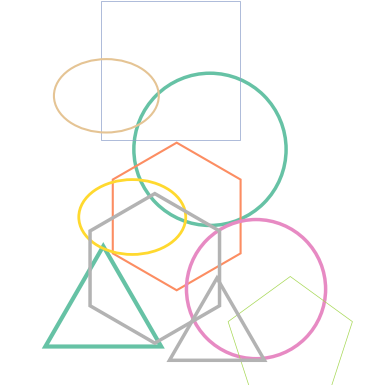[{"shape": "triangle", "thickness": 3, "radius": 0.87, "center": [0.268, 0.187]}, {"shape": "circle", "thickness": 2.5, "radius": 0.99, "center": [0.545, 0.612]}, {"shape": "hexagon", "thickness": 1.5, "radius": 0.96, "center": [0.459, 0.438]}, {"shape": "square", "thickness": 0.5, "radius": 0.9, "center": [0.442, 0.816]}, {"shape": "circle", "thickness": 2.5, "radius": 0.9, "center": [0.665, 0.249]}, {"shape": "pentagon", "thickness": 0.5, "radius": 0.85, "center": [0.754, 0.112]}, {"shape": "oval", "thickness": 2, "radius": 0.69, "center": [0.344, 0.436]}, {"shape": "oval", "thickness": 1.5, "radius": 0.68, "center": [0.276, 0.751]}, {"shape": "triangle", "thickness": 2.5, "radius": 0.71, "center": [0.564, 0.135]}, {"shape": "hexagon", "thickness": 2.5, "radius": 0.97, "center": [0.402, 0.303]}]